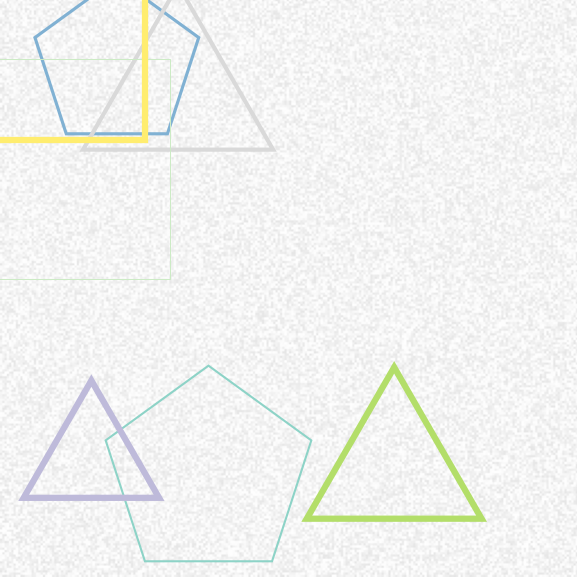[{"shape": "pentagon", "thickness": 1, "radius": 0.94, "center": [0.361, 0.179]}, {"shape": "triangle", "thickness": 3, "radius": 0.68, "center": [0.158, 0.205]}, {"shape": "pentagon", "thickness": 1.5, "radius": 0.75, "center": [0.202, 0.888]}, {"shape": "triangle", "thickness": 3, "radius": 0.87, "center": [0.683, 0.188]}, {"shape": "triangle", "thickness": 2, "radius": 0.95, "center": [0.308, 0.835]}, {"shape": "square", "thickness": 0.5, "radius": 0.95, "center": [0.103, 0.707]}, {"shape": "square", "thickness": 3, "radius": 0.69, "center": [0.113, 0.895]}]